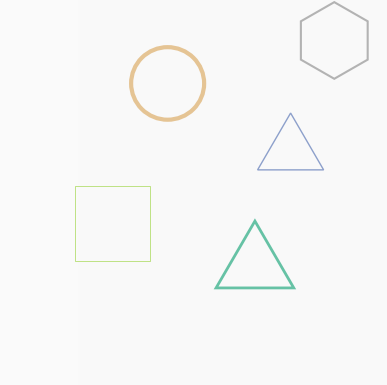[{"shape": "triangle", "thickness": 2, "radius": 0.58, "center": [0.658, 0.31]}, {"shape": "triangle", "thickness": 1, "radius": 0.49, "center": [0.75, 0.608]}, {"shape": "square", "thickness": 0.5, "radius": 0.49, "center": [0.291, 0.42]}, {"shape": "circle", "thickness": 3, "radius": 0.47, "center": [0.433, 0.783]}, {"shape": "hexagon", "thickness": 1.5, "radius": 0.5, "center": [0.863, 0.895]}]